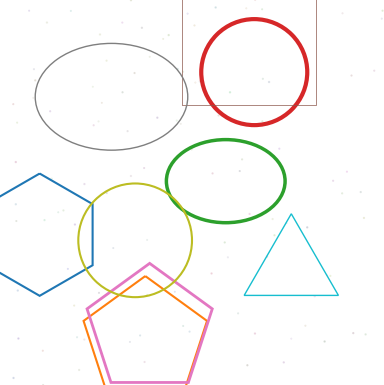[{"shape": "hexagon", "thickness": 1.5, "radius": 0.79, "center": [0.103, 0.39]}, {"shape": "pentagon", "thickness": 1.5, "radius": 0.84, "center": [0.377, 0.114]}, {"shape": "oval", "thickness": 2.5, "radius": 0.77, "center": [0.586, 0.529]}, {"shape": "circle", "thickness": 3, "radius": 0.69, "center": [0.66, 0.813]}, {"shape": "square", "thickness": 0.5, "radius": 0.86, "center": [0.647, 0.899]}, {"shape": "pentagon", "thickness": 2, "radius": 0.86, "center": [0.389, 0.145]}, {"shape": "oval", "thickness": 1, "radius": 0.99, "center": [0.29, 0.749]}, {"shape": "circle", "thickness": 1.5, "radius": 0.74, "center": [0.351, 0.376]}, {"shape": "triangle", "thickness": 1, "radius": 0.71, "center": [0.757, 0.303]}]